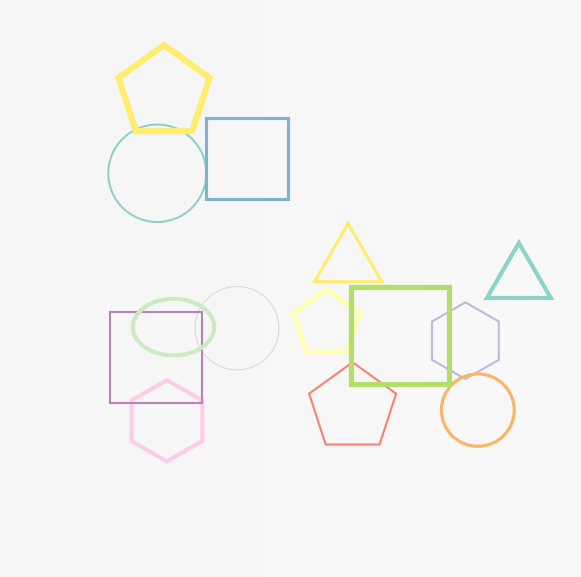[{"shape": "triangle", "thickness": 2, "radius": 0.32, "center": [0.893, 0.515]}, {"shape": "circle", "thickness": 1, "radius": 0.42, "center": [0.271, 0.699]}, {"shape": "pentagon", "thickness": 2.5, "radius": 0.3, "center": [0.562, 0.439]}, {"shape": "hexagon", "thickness": 1, "radius": 0.33, "center": [0.801, 0.409]}, {"shape": "pentagon", "thickness": 1, "radius": 0.39, "center": [0.607, 0.293]}, {"shape": "square", "thickness": 1.5, "radius": 0.35, "center": [0.425, 0.724]}, {"shape": "circle", "thickness": 1.5, "radius": 0.31, "center": [0.822, 0.289]}, {"shape": "square", "thickness": 2.5, "radius": 0.42, "center": [0.688, 0.419]}, {"shape": "hexagon", "thickness": 2, "radius": 0.35, "center": [0.287, 0.271]}, {"shape": "circle", "thickness": 0.5, "radius": 0.36, "center": [0.408, 0.431]}, {"shape": "square", "thickness": 1, "radius": 0.39, "center": [0.269, 0.38]}, {"shape": "oval", "thickness": 2, "radius": 0.35, "center": [0.299, 0.433]}, {"shape": "triangle", "thickness": 1.5, "radius": 0.34, "center": [0.599, 0.545]}, {"shape": "pentagon", "thickness": 3, "radius": 0.41, "center": [0.282, 0.839]}]